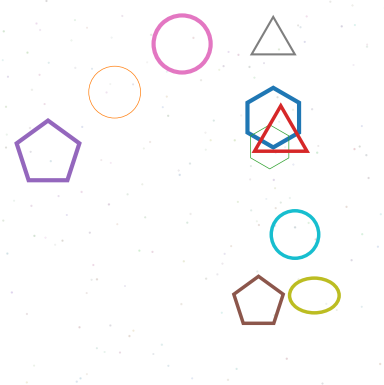[{"shape": "hexagon", "thickness": 3, "radius": 0.39, "center": [0.71, 0.694]}, {"shape": "circle", "thickness": 0.5, "radius": 0.34, "center": [0.298, 0.761]}, {"shape": "hexagon", "thickness": 0.5, "radius": 0.29, "center": [0.701, 0.619]}, {"shape": "triangle", "thickness": 2.5, "radius": 0.39, "center": [0.729, 0.647]}, {"shape": "pentagon", "thickness": 3, "radius": 0.43, "center": [0.125, 0.601]}, {"shape": "pentagon", "thickness": 2.5, "radius": 0.34, "center": [0.671, 0.215]}, {"shape": "circle", "thickness": 3, "radius": 0.37, "center": [0.473, 0.886]}, {"shape": "triangle", "thickness": 1.5, "radius": 0.32, "center": [0.71, 0.891]}, {"shape": "oval", "thickness": 2.5, "radius": 0.32, "center": [0.816, 0.233]}, {"shape": "circle", "thickness": 2.5, "radius": 0.31, "center": [0.766, 0.391]}]